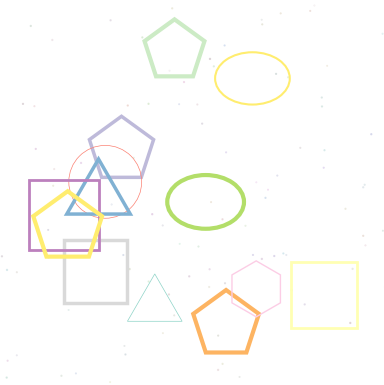[{"shape": "triangle", "thickness": 0.5, "radius": 0.41, "center": [0.402, 0.207]}, {"shape": "square", "thickness": 2, "radius": 0.43, "center": [0.842, 0.235]}, {"shape": "pentagon", "thickness": 2.5, "radius": 0.44, "center": [0.316, 0.61]}, {"shape": "circle", "thickness": 0.5, "radius": 0.47, "center": [0.273, 0.528]}, {"shape": "triangle", "thickness": 2.5, "radius": 0.48, "center": [0.256, 0.492]}, {"shape": "pentagon", "thickness": 3, "radius": 0.45, "center": [0.587, 0.157]}, {"shape": "oval", "thickness": 3, "radius": 0.5, "center": [0.534, 0.476]}, {"shape": "hexagon", "thickness": 1, "radius": 0.36, "center": [0.665, 0.25]}, {"shape": "square", "thickness": 2.5, "radius": 0.41, "center": [0.247, 0.295]}, {"shape": "square", "thickness": 2, "radius": 0.45, "center": [0.167, 0.443]}, {"shape": "pentagon", "thickness": 3, "radius": 0.41, "center": [0.453, 0.868]}, {"shape": "pentagon", "thickness": 3, "radius": 0.47, "center": [0.176, 0.409]}, {"shape": "oval", "thickness": 1.5, "radius": 0.49, "center": [0.656, 0.796]}]